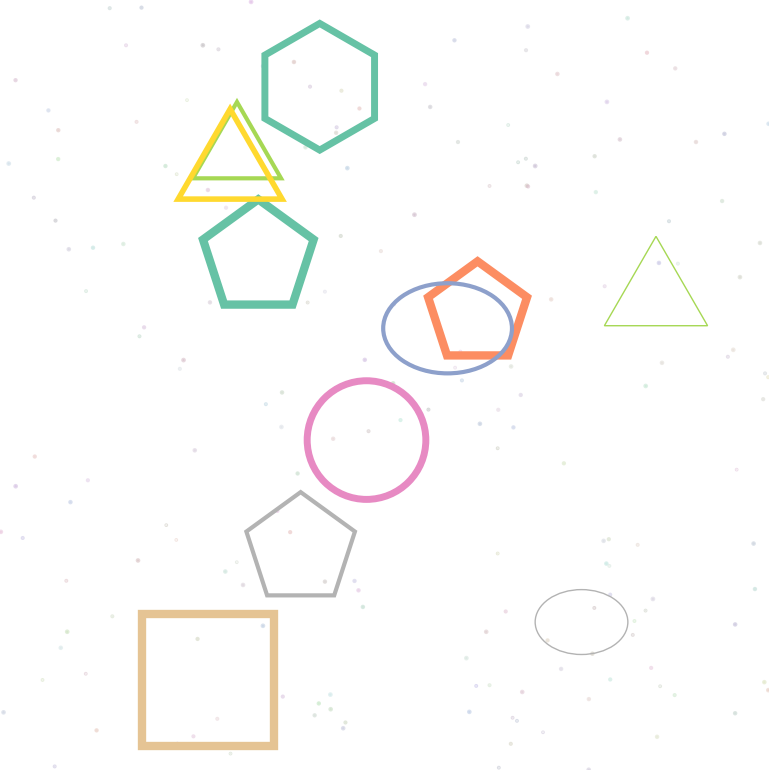[{"shape": "pentagon", "thickness": 3, "radius": 0.38, "center": [0.335, 0.666]}, {"shape": "hexagon", "thickness": 2.5, "radius": 0.41, "center": [0.415, 0.887]}, {"shape": "pentagon", "thickness": 3, "radius": 0.34, "center": [0.62, 0.593]}, {"shape": "oval", "thickness": 1.5, "radius": 0.42, "center": [0.581, 0.574]}, {"shape": "circle", "thickness": 2.5, "radius": 0.39, "center": [0.476, 0.428]}, {"shape": "triangle", "thickness": 1.5, "radius": 0.33, "center": [0.308, 0.801]}, {"shape": "triangle", "thickness": 0.5, "radius": 0.39, "center": [0.852, 0.616]}, {"shape": "triangle", "thickness": 2, "radius": 0.39, "center": [0.299, 0.78]}, {"shape": "square", "thickness": 3, "radius": 0.43, "center": [0.27, 0.117]}, {"shape": "pentagon", "thickness": 1.5, "radius": 0.37, "center": [0.39, 0.287]}, {"shape": "oval", "thickness": 0.5, "radius": 0.3, "center": [0.755, 0.192]}]